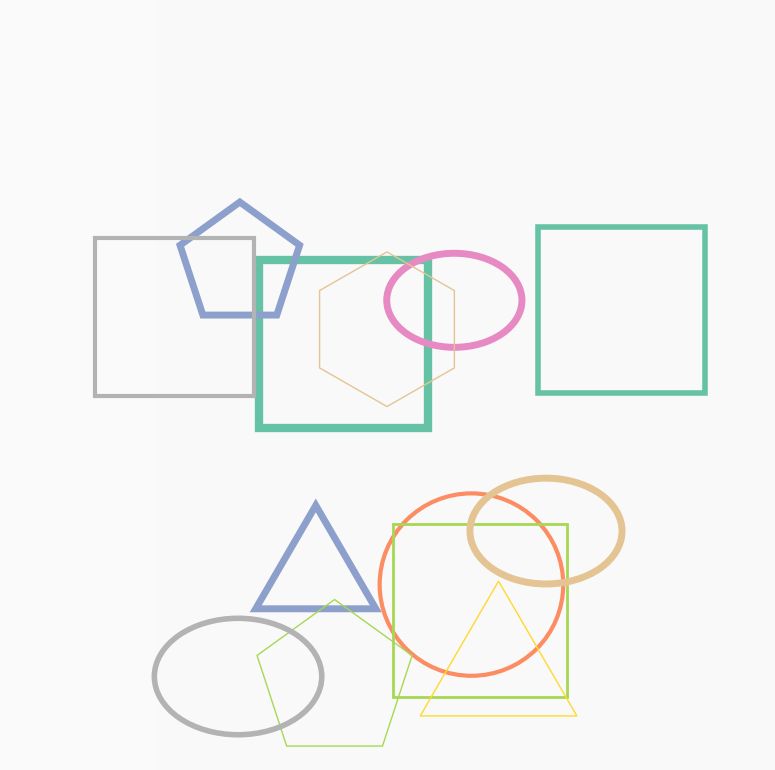[{"shape": "square", "thickness": 2, "radius": 0.54, "center": [0.802, 0.598]}, {"shape": "square", "thickness": 3, "radius": 0.54, "center": [0.444, 0.553]}, {"shape": "circle", "thickness": 1.5, "radius": 0.59, "center": [0.608, 0.241]}, {"shape": "triangle", "thickness": 2.5, "radius": 0.45, "center": [0.407, 0.254]}, {"shape": "pentagon", "thickness": 2.5, "radius": 0.41, "center": [0.309, 0.656]}, {"shape": "oval", "thickness": 2.5, "radius": 0.44, "center": [0.586, 0.61]}, {"shape": "square", "thickness": 1, "radius": 0.56, "center": [0.62, 0.207]}, {"shape": "pentagon", "thickness": 0.5, "radius": 0.53, "center": [0.432, 0.116]}, {"shape": "triangle", "thickness": 0.5, "radius": 0.58, "center": [0.643, 0.129]}, {"shape": "hexagon", "thickness": 0.5, "radius": 0.5, "center": [0.499, 0.572]}, {"shape": "oval", "thickness": 2.5, "radius": 0.49, "center": [0.705, 0.31]}, {"shape": "oval", "thickness": 2, "radius": 0.54, "center": [0.307, 0.121]}, {"shape": "square", "thickness": 1.5, "radius": 0.51, "center": [0.225, 0.588]}]